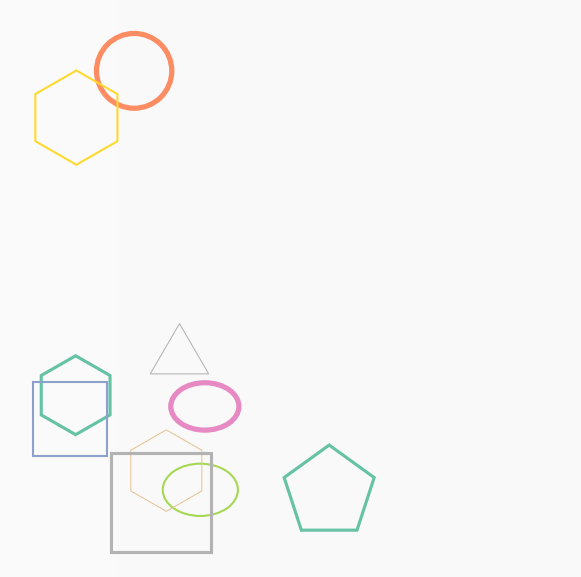[{"shape": "hexagon", "thickness": 1.5, "radius": 0.34, "center": [0.13, 0.315]}, {"shape": "pentagon", "thickness": 1.5, "radius": 0.41, "center": [0.566, 0.147]}, {"shape": "circle", "thickness": 2.5, "radius": 0.32, "center": [0.231, 0.876]}, {"shape": "square", "thickness": 1, "radius": 0.32, "center": [0.121, 0.274]}, {"shape": "oval", "thickness": 2.5, "radius": 0.29, "center": [0.352, 0.295]}, {"shape": "oval", "thickness": 1, "radius": 0.32, "center": [0.345, 0.151]}, {"shape": "hexagon", "thickness": 1, "radius": 0.41, "center": [0.131, 0.795]}, {"shape": "hexagon", "thickness": 0.5, "radius": 0.35, "center": [0.286, 0.184]}, {"shape": "triangle", "thickness": 0.5, "radius": 0.29, "center": [0.309, 0.381]}, {"shape": "square", "thickness": 1.5, "radius": 0.43, "center": [0.277, 0.128]}]